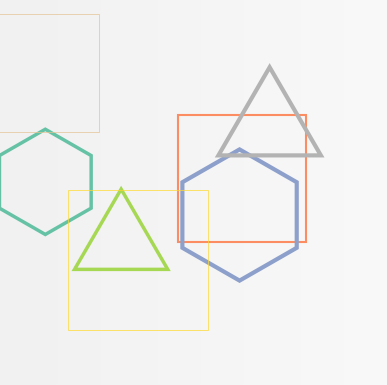[{"shape": "hexagon", "thickness": 2.5, "radius": 0.68, "center": [0.117, 0.528]}, {"shape": "square", "thickness": 1.5, "radius": 0.83, "center": [0.625, 0.536]}, {"shape": "hexagon", "thickness": 3, "radius": 0.85, "center": [0.618, 0.442]}, {"shape": "triangle", "thickness": 2.5, "radius": 0.69, "center": [0.313, 0.37]}, {"shape": "square", "thickness": 0.5, "radius": 0.9, "center": [0.355, 0.325]}, {"shape": "square", "thickness": 0.5, "radius": 0.77, "center": [0.101, 0.81]}, {"shape": "triangle", "thickness": 3, "radius": 0.76, "center": [0.696, 0.673]}]